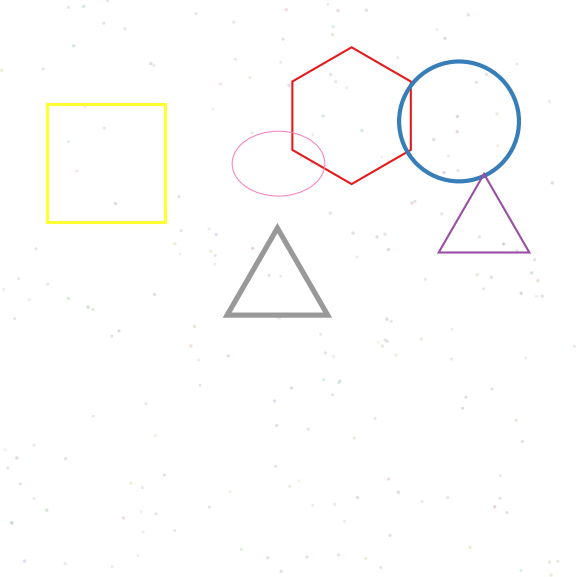[{"shape": "hexagon", "thickness": 1, "radius": 0.59, "center": [0.609, 0.799]}, {"shape": "circle", "thickness": 2, "radius": 0.52, "center": [0.795, 0.789]}, {"shape": "triangle", "thickness": 1, "radius": 0.45, "center": [0.838, 0.607]}, {"shape": "square", "thickness": 1.5, "radius": 0.51, "center": [0.183, 0.717]}, {"shape": "oval", "thickness": 0.5, "radius": 0.4, "center": [0.482, 0.716]}, {"shape": "triangle", "thickness": 2.5, "radius": 0.5, "center": [0.48, 0.504]}]